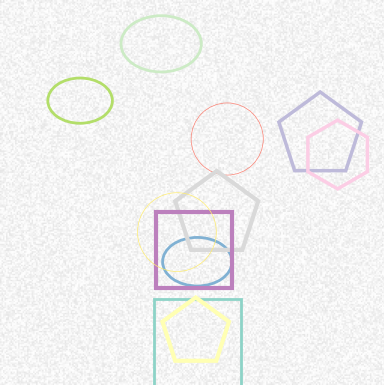[{"shape": "square", "thickness": 2, "radius": 0.57, "center": [0.513, 0.109]}, {"shape": "pentagon", "thickness": 3, "radius": 0.45, "center": [0.508, 0.136]}, {"shape": "pentagon", "thickness": 2.5, "radius": 0.56, "center": [0.832, 0.648]}, {"shape": "circle", "thickness": 0.5, "radius": 0.47, "center": [0.59, 0.639]}, {"shape": "oval", "thickness": 2, "radius": 0.45, "center": [0.512, 0.32]}, {"shape": "oval", "thickness": 2, "radius": 0.42, "center": [0.208, 0.739]}, {"shape": "hexagon", "thickness": 2.5, "radius": 0.45, "center": [0.877, 0.599]}, {"shape": "pentagon", "thickness": 3, "radius": 0.57, "center": [0.563, 0.443]}, {"shape": "square", "thickness": 3, "radius": 0.49, "center": [0.504, 0.35]}, {"shape": "oval", "thickness": 2, "radius": 0.52, "center": [0.419, 0.886]}, {"shape": "circle", "thickness": 0.5, "radius": 0.51, "center": [0.46, 0.397]}]